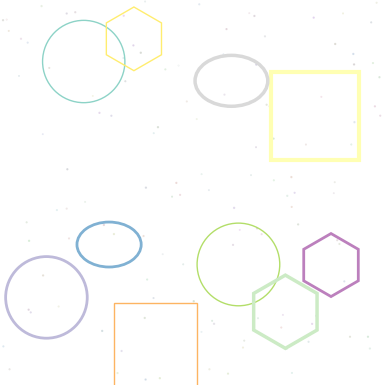[{"shape": "circle", "thickness": 1, "radius": 0.53, "center": [0.217, 0.84]}, {"shape": "square", "thickness": 3, "radius": 0.57, "center": [0.819, 0.7]}, {"shape": "circle", "thickness": 2, "radius": 0.53, "center": [0.121, 0.228]}, {"shape": "oval", "thickness": 2, "radius": 0.42, "center": [0.283, 0.365]}, {"shape": "square", "thickness": 1, "radius": 0.54, "center": [0.404, 0.106]}, {"shape": "circle", "thickness": 1, "radius": 0.54, "center": [0.619, 0.313]}, {"shape": "oval", "thickness": 2.5, "radius": 0.47, "center": [0.601, 0.79]}, {"shape": "hexagon", "thickness": 2, "radius": 0.41, "center": [0.86, 0.312]}, {"shape": "hexagon", "thickness": 2.5, "radius": 0.48, "center": [0.741, 0.19]}, {"shape": "hexagon", "thickness": 1, "radius": 0.41, "center": [0.348, 0.899]}]